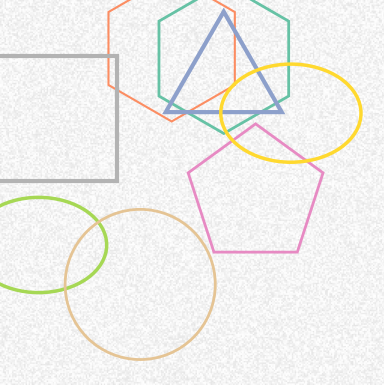[{"shape": "hexagon", "thickness": 2, "radius": 0.97, "center": [0.581, 0.848]}, {"shape": "hexagon", "thickness": 1.5, "radius": 0.95, "center": [0.446, 0.874]}, {"shape": "triangle", "thickness": 3, "radius": 0.87, "center": [0.581, 0.796]}, {"shape": "pentagon", "thickness": 2, "radius": 0.92, "center": [0.664, 0.494]}, {"shape": "oval", "thickness": 2.5, "radius": 0.88, "center": [0.1, 0.364]}, {"shape": "oval", "thickness": 2.5, "radius": 0.91, "center": [0.756, 0.706]}, {"shape": "circle", "thickness": 2, "radius": 0.98, "center": [0.364, 0.261]}, {"shape": "square", "thickness": 3, "radius": 0.81, "center": [0.14, 0.692]}]